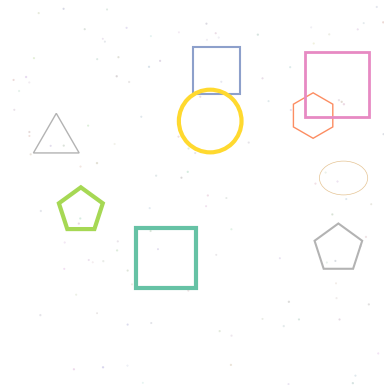[{"shape": "square", "thickness": 3, "radius": 0.39, "center": [0.431, 0.33]}, {"shape": "hexagon", "thickness": 1, "radius": 0.3, "center": [0.813, 0.7]}, {"shape": "square", "thickness": 1.5, "radius": 0.3, "center": [0.562, 0.816]}, {"shape": "square", "thickness": 2, "radius": 0.42, "center": [0.875, 0.78]}, {"shape": "pentagon", "thickness": 3, "radius": 0.3, "center": [0.21, 0.453]}, {"shape": "circle", "thickness": 3, "radius": 0.41, "center": [0.546, 0.686]}, {"shape": "oval", "thickness": 0.5, "radius": 0.31, "center": [0.892, 0.538]}, {"shape": "pentagon", "thickness": 1.5, "radius": 0.33, "center": [0.879, 0.355]}, {"shape": "triangle", "thickness": 1, "radius": 0.34, "center": [0.146, 0.637]}]